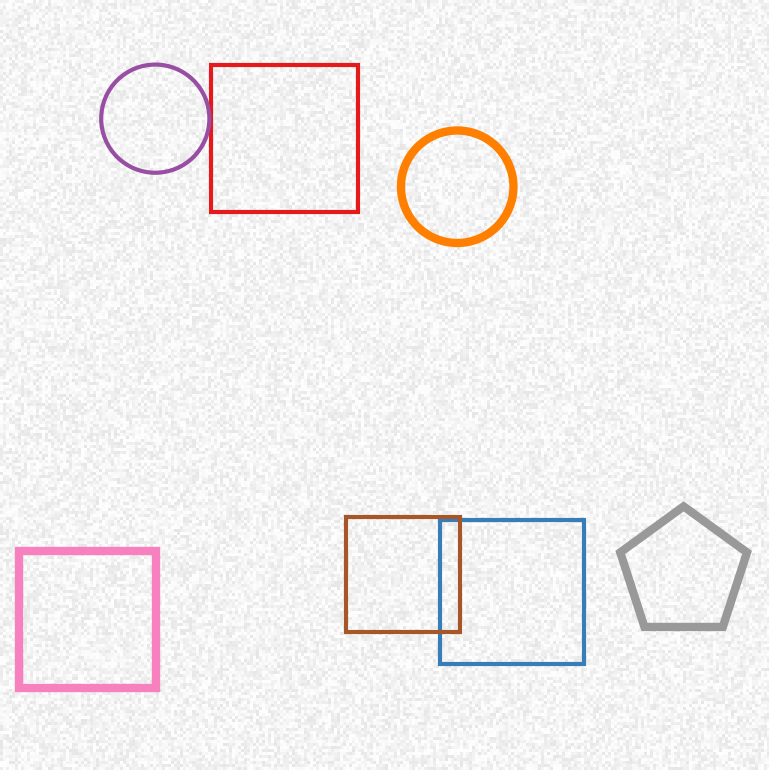[{"shape": "square", "thickness": 1.5, "radius": 0.48, "center": [0.37, 0.82]}, {"shape": "square", "thickness": 1.5, "radius": 0.47, "center": [0.665, 0.231]}, {"shape": "circle", "thickness": 1.5, "radius": 0.35, "center": [0.202, 0.846]}, {"shape": "circle", "thickness": 3, "radius": 0.37, "center": [0.594, 0.757]}, {"shape": "square", "thickness": 1.5, "radius": 0.37, "center": [0.523, 0.254]}, {"shape": "square", "thickness": 3, "radius": 0.45, "center": [0.114, 0.195]}, {"shape": "pentagon", "thickness": 3, "radius": 0.43, "center": [0.888, 0.256]}]